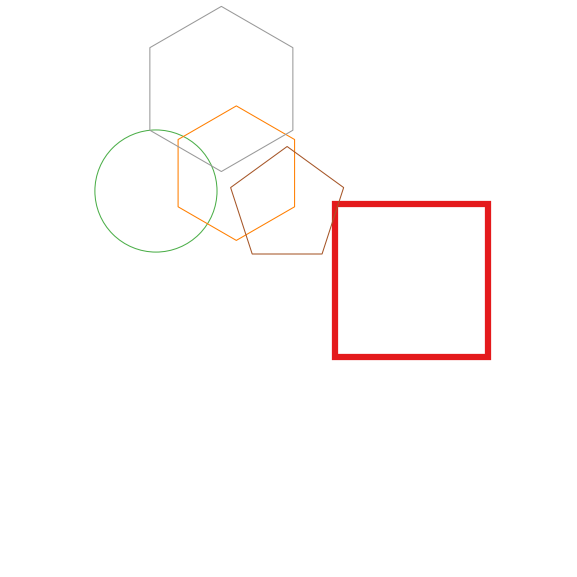[{"shape": "square", "thickness": 3, "radius": 0.66, "center": [0.712, 0.514]}, {"shape": "circle", "thickness": 0.5, "radius": 0.53, "center": [0.27, 0.668]}, {"shape": "hexagon", "thickness": 0.5, "radius": 0.58, "center": [0.409, 0.699]}, {"shape": "pentagon", "thickness": 0.5, "radius": 0.51, "center": [0.497, 0.643]}, {"shape": "hexagon", "thickness": 0.5, "radius": 0.71, "center": [0.383, 0.845]}]